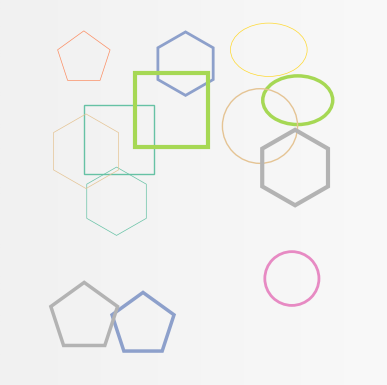[{"shape": "hexagon", "thickness": 0.5, "radius": 0.44, "center": [0.301, 0.477]}, {"shape": "square", "thickness": 1, "radius": 0.45, "center": [0.308, 0.637]}, {"shape": "pentagon", "thickness": 0.5, "radius": 0.36, "center": [0.216, 0.849]}, {"shape": "hexagon", "thickness": 2, "radius": 0.41, "center": [0.479, 0.835]}, {"shape": "pentagon", "thickness": 2.5, "radius": 0.42, "center": [0.369, 0.156]}, {"shape": "circle", "thickness": 2, "radius": 0.35, "center": [0.753, 0.277]}, {"shape": "square", "thickness": 3, "radius": 0.48, "center": [0.442, 0.714]}, {"shape": "oval", "thickness": 2.5, "radius": 0.45, "center": [0.768, 0.74]}, {"shape": "oval", "thickness": 0.5, "radius": 0.49, "center": [0.694, 0.871]}, {"shape": "circle", "thickness": 1, "radius": 0.48, "center": [0.671, 0.673]}, {"shape": "hexagon", "thickness": 0.5, "radius": 0.48, "center": [0.222, 0.607]}, {"shape": "pentagon", "thickness": 2.5, "radius": 0.45, "center": [0.217, 0.176]}, {"shape": "hexagon", "thickness": 3, "radius": 0.49, "center": [0.762, 0.565]}]